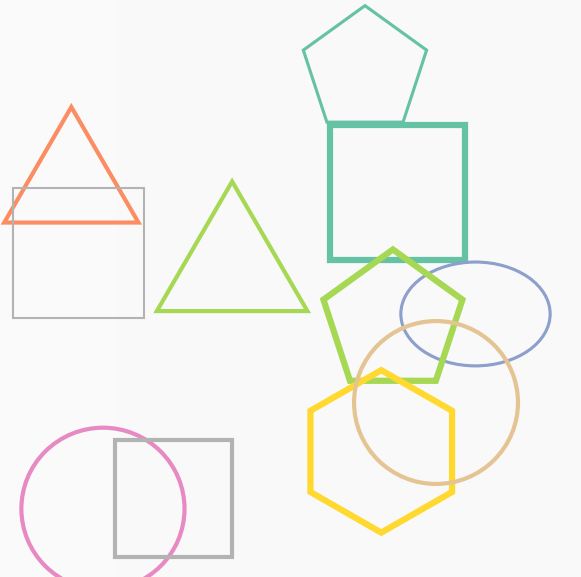[{"shape": "pentagon", "thickness": 1.5, "radius": 0.56, "center": [0.628, 0.878]}, {"shape": "square", "thickness": 3, "radius": 0.58, "center": [0.684, 0.666]}, {"shape": "triangle", "thickness": 2, "radius": 0.67, "center": [0.123, 0.68]}, {"shape": "oval", "thickness": 1.5, "radius": 0.64, "center": [0.818, 0.455]}, {"shape": "circle", "thickness": 2, "radius": 0.7, "center": [0.177, 0.118]}, {"shape": "triangle", "thickness": 2, "radius": 0.75, "center": [0.399, 0.535]}, {"shape": "pentagon", "thickness": 3, "radius": 0.63, "center": [0.676, 0.441]}, {"shape": "hexagon", "thickness": 3, "radius": 0.7, "center": [0.656, 0.217]}, {"shape": "circle", "thickness": 2, "radius": 0.71, "center": [0.75, 0.302]}, {"shape": "square", "thickness": 1, "radius": 0.56, "center": [0.135, 0.561]}, {"shape": "square", "thickness": 2, "radius": 0.51, "center": [0.298, 0.135]}]